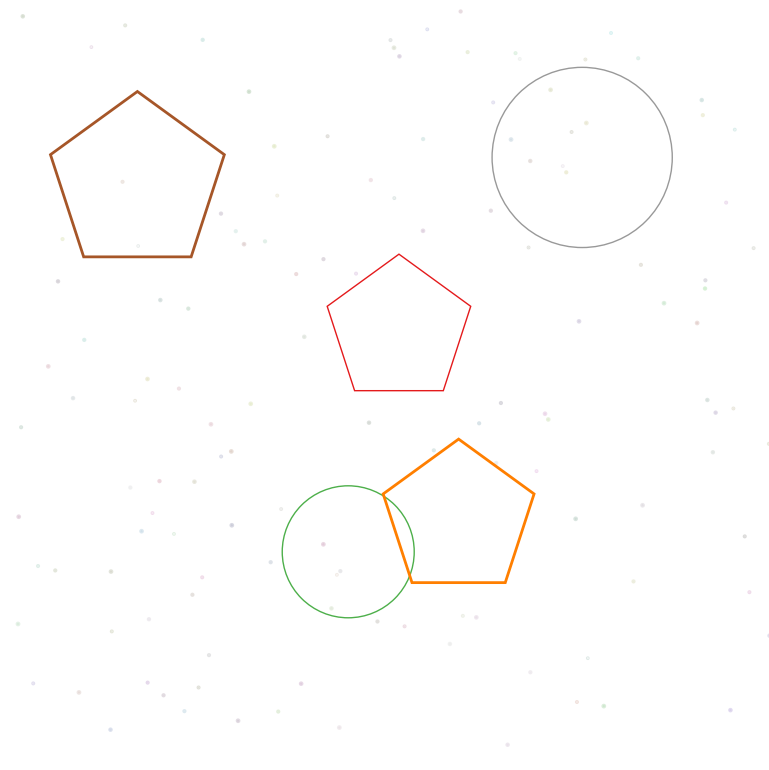[{"shape": "pentagon", "thickness": 0.5, "radius": 0.49, "center": [0.518, 0.572]}, {"shape": "circle", "thickness": 0.5, "radius": 0.43, "center": [0.452, 0.283]}, {"shape": "pentagon", "thickness": 1, "radius": 0.52, "center": [0.596, 0.327]}, {"shape": "pentagon", "thickness": 1, "radius": 0.59, "center": [0.178, 0.762]}, {"shape": "circle", "thickness": 0.5, "radius": 0.59, "center": [0.756, 0.796]}]